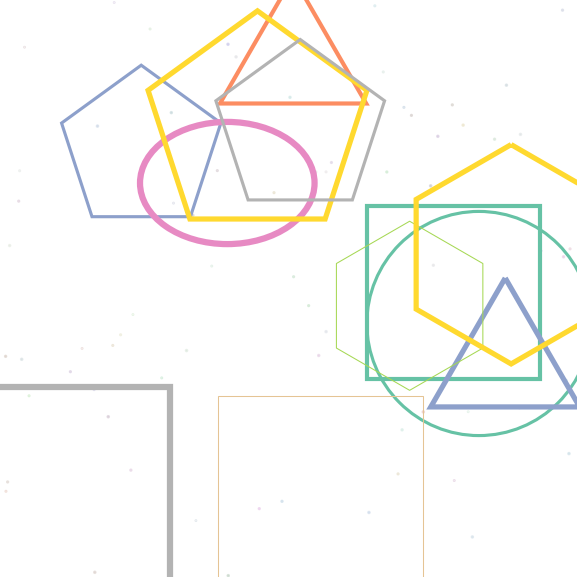[{"shape": "circle", "thickness": 1.5, "radius": 0.97, "center": [0.829, 0.439]}, {"shape": "square", "thickness": 2, "radius": 0.75, "center": [0.785, 0.492]}, {"shape": "triangle", "thickness": 2, "radius": 0.73, "center": [0.507, 0.893]}, {"shape": "pentagon", "thickness": 1.5, "radius": 0.73, "center": [0.245, 0.741]}, {"shape": "triangle", "thickness": 2.5, "radius": 0.74, "center": [0.875, 0.369]}, {"shape": "oval", "thickness": 3, "radius": 0.76, "center": [0.394, 0.682]}, {"shape": "hexagon", "thickness": 0.5, "radius": 0.73, "center": [0.709, 0.47]}, {"shape": "pentagon", "thickness": 2.5, "radius": 1.0, "center": [0.446, 0.781]}, {"shape": "hexagon", "thickness": 2.5, "radius": 0.95, "center": [0.885, 0.559]}, {"shape": "square", "thickness": 0.5, "radius": 0.88, "center": [0.555, 0.137]}, {"shape": "pentagon", "thickness": 1.5, "radius": 0.77, "center": [0.52, 0.777]}, {"shape": "square", "thickness": 3, "radius": 0.95, "center": [0.104, 0.138]}]